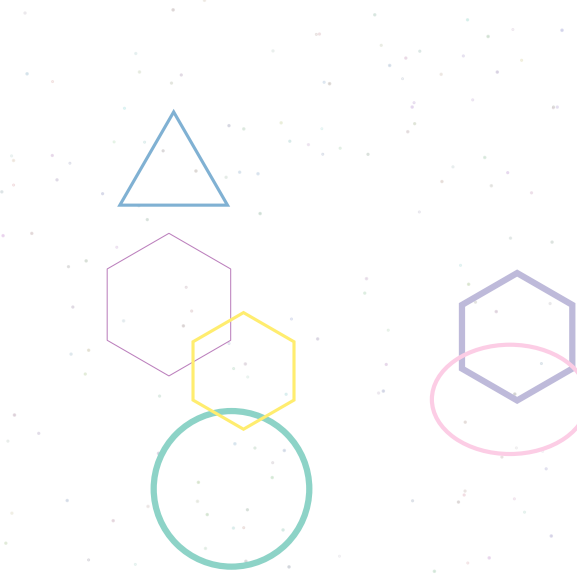[{"shape": "circle", "thickness": 3, "radius": 0.67, "center": [0.401, 0.153]}, {"shape": "hexagon", "thickness": 3, "radius": 0.55, "center": [0.895, 0.416]}, {"shape": "triangle", "thickness": 1.5, "radius": 0.54, "center": [0.301, 0.698]}, {"shape": "oval", "thickness": 2, "radius": 0.68, "center": [0.883, 0.308]}, {"shape": "hexagon", "thickness": 0.5, "radius": 0.62, "center": [0.293, 0.472]}, {"shape": "hexagon", "thickness": 1.5, "radius": 0.5, "center": [0.422, 0.357]}]